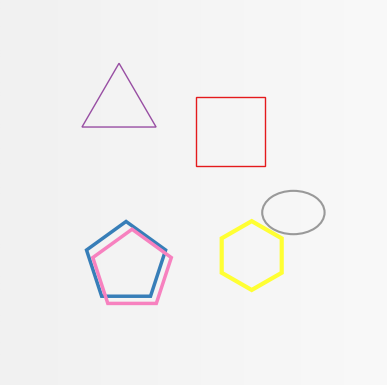[{"shape": "square", "thickness": 1, "radius": 0.45, "center": [0.596, 0.66]}, {"shape": "pentagon", "thickness": 2.5, "radius": 0.54, "center": [0.325, 0.317]}, {"shape": "triangle", "thickness": 1, "radius": 0.55, "center": [0.307, 0.725]}, {"shape": "hexagon", "thickness": 3, "radius": 0.45, "center": [0.65, 0.336]}, {"shape": "pentagon", "thickness": 2.5, "radius": 0.53, "center": [0.341, 0.298]}, {"shape": "oval", "thickness": 1.5, "radius": 0.4, "center": [0.757, 0.448]}]